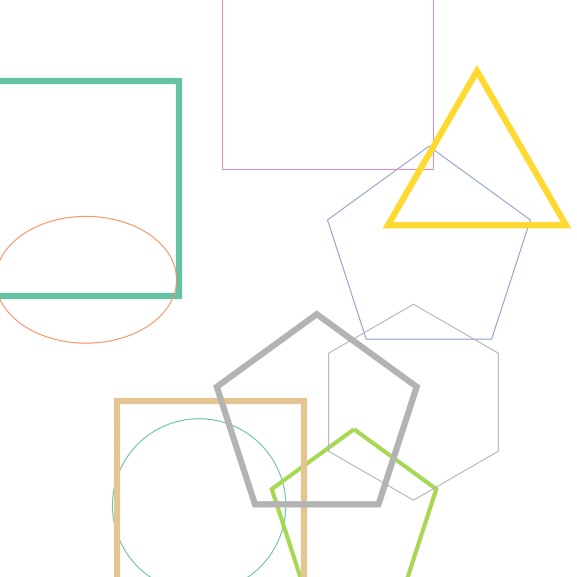[{"shape": "circle", "thickness": 0.5, "radius": 0.75, "center": [0.345, 0.124]}, {"shape": "square", "thickness": 3, "radius": 0.93, "center": [0.123, 0.673]}, {"shape": "oval", "thickness": 0.5, "radius": 0.78, "center": [0.149, 0.515]}, {"shape": "pentagon", "thickness": 0.5, "radius": 0.92, "center": [0.743, 0.561]}, {"shape": "square", "thickness": 0.5, "radius": 0.91, "center": [0.567, 0.89]}, {"shape": "pentagon", "thickness": 2, "radius": 0.75, "center": [0.613, 0.106]}, {"shape": "triangle", "thickness": 3, "radius": 0.89, "center": [0.826, 0.698]}, {"shape": "square", "thickness": 3, "radius": 0.81, "center": [0.364, 0.144]}, {"shape": "pentagon", "thickness": 3, "radius": 0.91, "center": [0.549, 0.273]}, {"shape": "hexagon", "thickness": 0.5, "radius": 0.85, "center": [0.716, 0.303]}]